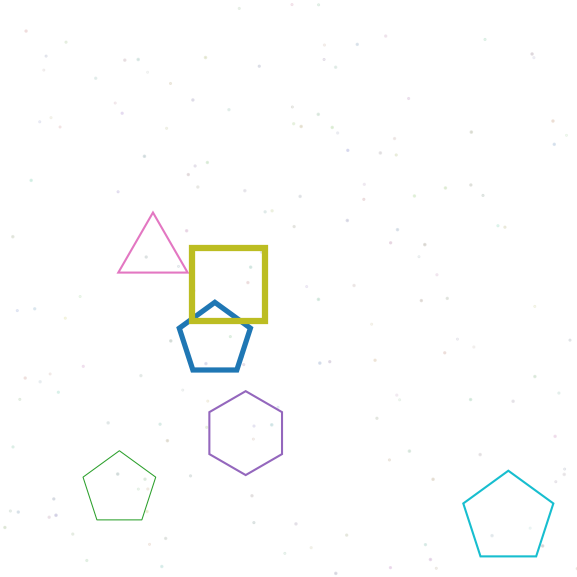[{"shape": "pentagon", "thickness": 2.5, "radius": 0.32, "center": [0.372, 0.411]}, {"shape": "pentagon", "thickness": 0.5, "radius": 0.33, "center": [0.207, 0.152]}, {"shape": "hexagon", "thickness": 1, "radius": 0.36, "center": [0.425, 0.249]}, {"shape": "triangle", "thickness": 1, "radius": 0.35, "center": [0.265, 0.562]}, {"shape": "square", "thickness": 3, "radius": 0.32, "center": [0.396, 0.506]}, {"shape": "pentagon", "thickness": 1, "radius": 0.41, "center": [0.88, 0.102]}]